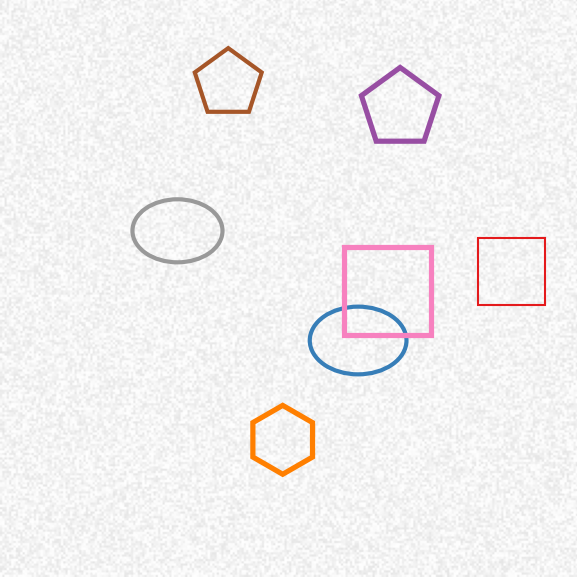[{"shape": "square", "thickness": 1, "radius": 0.29, "center": [0.885, 0.529]}, {"shape": "oval", "thickness": 2, "radius": 0.42, "center": [0.62, 0.41]}, {"shape": "pentagon", "thickness": 2.5, "radius": 0.35, "center": [0.693, 0.812]}, {"shape": "hexagon", "thickness": 2.5, "radius": 0.3, "center": [0.49, 0.238]}, {"shape": "pentagon", "thickness": 2, "radius": 0.3, "center": [0.395, 0.855]}, {"shape": "square", "thickness": 2.5, "radius": 0.38, "center": [0.671, 0.495]}, {"shape": "oval", "thickness": 2, "radius": 0.39, "center": [0.307, 0.599]}]